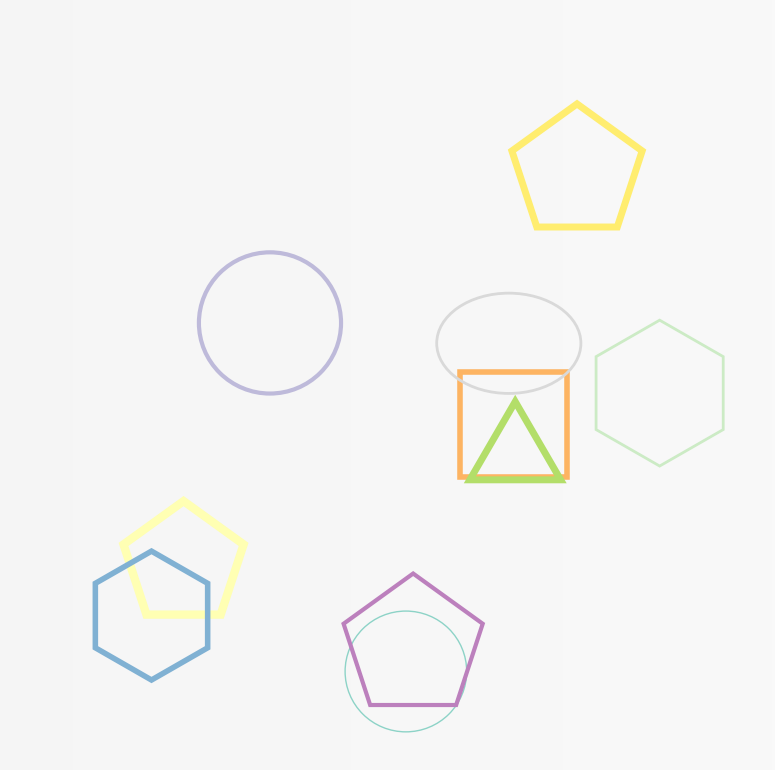[{"shape": "circle", "thickness": 0.5, "radius": 0.39, "center": [0.524, 0.128]}, {"shape": "pentagon", "thickness": 3, "radius": 0.41, "center": [0.237, 0.268]}, {"shape": "circle", "thickness": 1.5, "radius": 0.46, "center": [0.348, 0.581]}, {"shape": "hexagon", "thickness": 2, "radius": 0.42, "center": [0.195, 0.201]}, {"shape": "square", "thickness": 2, "radius": 0.34, "center": [0.662, 0.449]}, {"shape": "triangle", "thickness": 2.5, "radius": 0.34, "center": [0.665, 0.411]}, {"shape": "oval", "thickness": 1, "radius": 0.47, "center": [0.657, 0.554]}, {"shape": "pentagon", "thickness": 1.5, "radius": 0.47, "center": [0.533, 0.161]}, {"shape": "hexagon", "thickness": 1, "radius": 0.47, "center": [0.851, 0.489]}, {"shape": "pentagon", "thickness": 2.5, "radius": 0.44, "center": [0.745, 0.777]}]